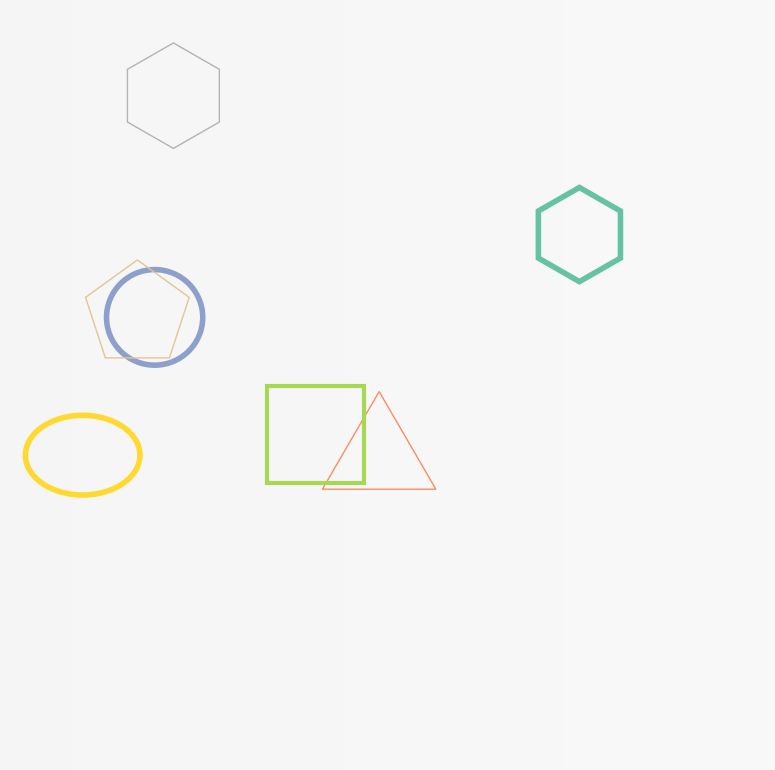[{"shape": "hexagon", "thickness": 2, "radius": 0.31, "center": [0.748, 0.695]}, {"shape": "triangle", "thickness": 0.5, "radius": 0.42, "center": [0.489, 0.407]}, {"shape": "circle", "thickness": 2, "radius": 0.31, "center": [0.2, 0.588]}, {"shape": "square", "thickness": 1.5, "radius": 0.32, "center": [0.407, 0.436]}, {"shape": "oval", "thickness": 2, "radius": 0.37, "center": [0.107, 0.409]}, {"shape": "pentagon", "thickness": 0.5, "radius": 0.35, "center": [0.177, 0.592]}, {"shape": "hexagon", "thickness": 0.5, "radius": 0.34, "center": [0.224, 0.876]}]